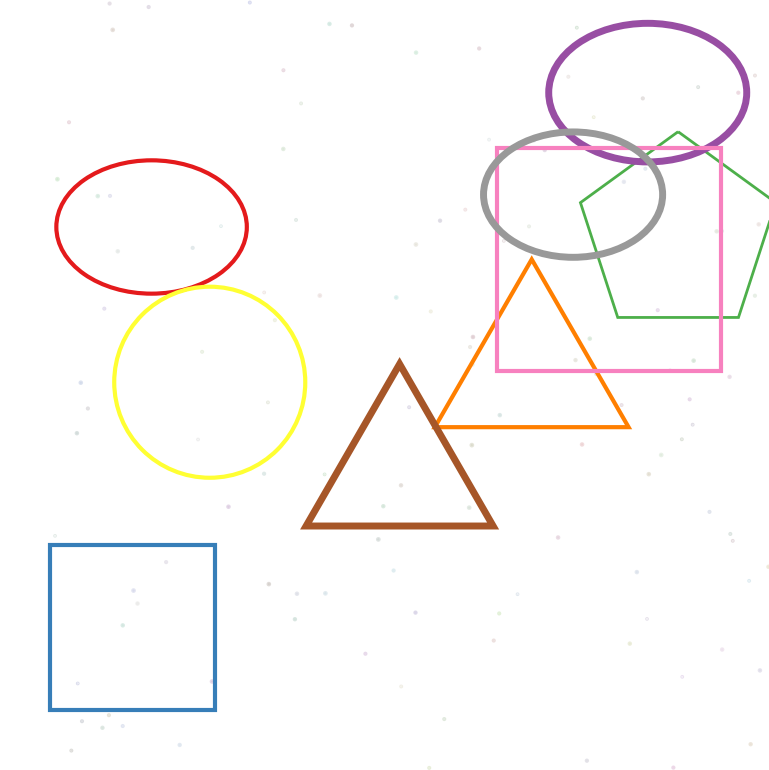[{"shape": "oval", "thickness": 1.5, "radius": 0.62, "center": [0.197, 0.705]}, {"shape": "square", "thickness": 1.5, "radius": 0.54, "center": [0.173, 0.185]}, {"shape": "pentagon", "thickness": 1, "radius": 0.67, "center": [0.881, 0.696]}, {"shape": "oval", "thickness": 2.5, "radius": 0.64, "center": [0.841, 0.88]}, {"shape": "triangle", "thickness": 1.5, "radius": 0.73, "center": [0.691, 0.518]}, {"shape": "circle", "thickness": 1.5, "radius": 0.62, "center": [0.272, 0.504]}, {"shape": "triangle", "thickness": 2.5, "radius": 0.7, "center": [0.519, 0.387]}, {"shape": "square", "thickness": 1.5, "radius": 0.72, "center": [0.791, 0.663]}, {"shape": "oval", "thickness": 2.5, "radius": 0.58, "center": [0.744, 0.747]}]